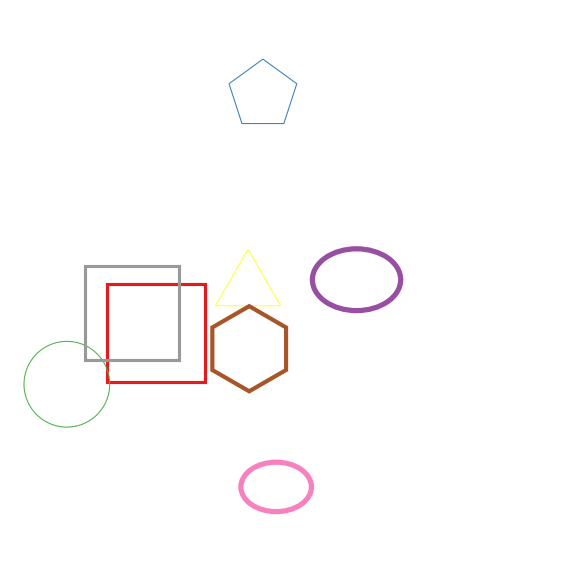[{"shape": "square", "thickness": 1.5, "radius": 0.42, "center": [0.27, 0.422]}, {"shape": "pentagon", "thickness": 0.5, "radius": 0.31, "center": [0.455, 0.835]}, {"shape": "circle", "thickness": 0.5, "radius": 0.37, "center": [0.116, 0.334]}, {"shape": "oval", "thickness": 2.5, "radius": 0.38, "center": [0.617, 0.515]}, {"shape": "triangle", "thickness": 0.5, "radius": 0.33, "center": [0.43, 0.502]}, {"shape": "hexagon", "thickness": 2, "radius": 0.37, "center": [0.432, 0.395]}, {"shape": "oval", "thickness": 2.5, "radius": 0.31, "center": [0.478, 0.156]}, {"shape": "square", "thickness": 1.5, "radius": 0.41, "center": [0.229, 0.457]}]